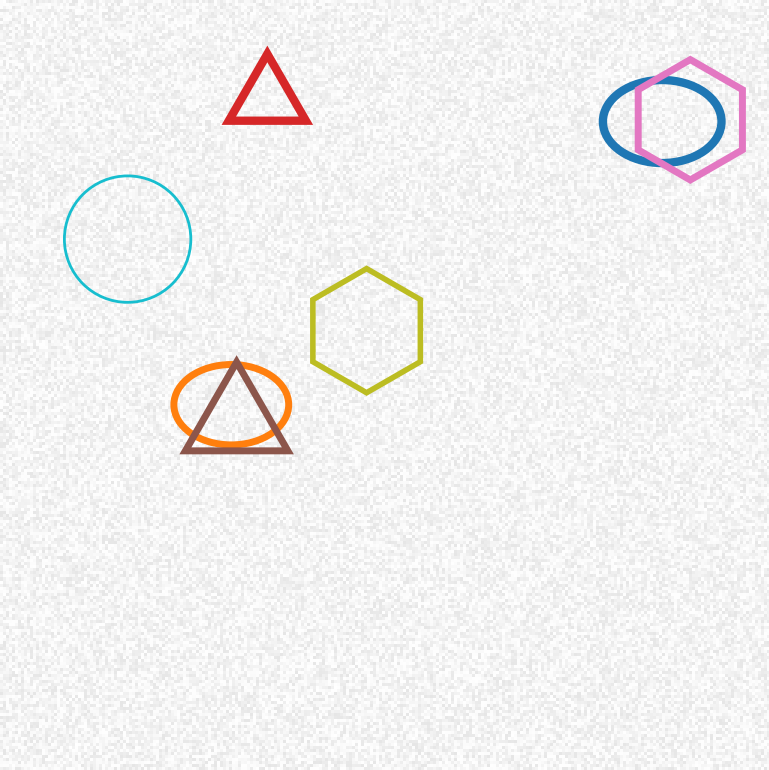[{"shape": "oval", "thickness": 3, "radius": 0.39, "center": [0.86, 0.842]}, {"shape": "oval", "thickness": 2.5, "radius": 0.37, "center": [0.3, 0.474]}, {"shape": "triangle", "thickness": 3, "radius": 0.29, "center": [0.347, 0.872]}, {"shape": "triangle", "thickness": 2.5, "radius": 0.38, "center": [0.307, 0.453]}, {"shape": "hexagon", "thickness": 2.5, "radius": 0.39, "center": [0.897, 0.844]}, {"shape": "hexagon", "thickness": 2, "radius": 0.4, "center": [0.476, 0.571]}, {"shape": "circle", "thickness": 1, "radius": 0.41, "center": [0.166, 0.689]}]